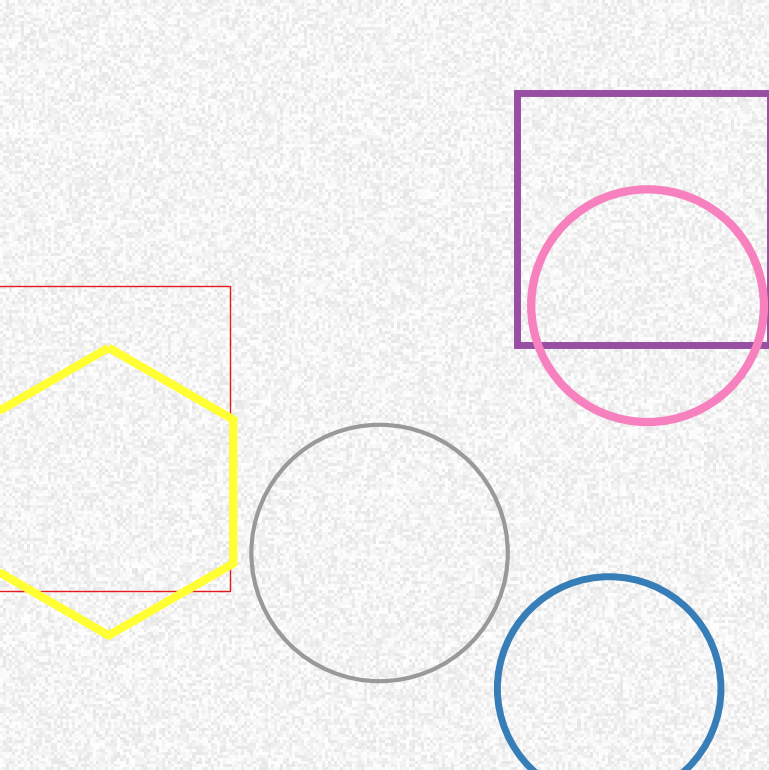[{"shape": "square", "thickness": 0.5, "radius": 0.99, "center": [0.101, 0.43]}, {"shape": "circle", "thickness": 2.5, "radius": 0.73, "center": [0.791, 0.106]}, {"shape": "square", "thickness": 2.5, "radius": 0.82, "center": [0.836, 0.715]}, {"shape": "hexagon", "thickness": 3, "radius": 0.93, "center": [0.141, 0.362]}, {"shape": "circle", "thickness": 3, "radius": 0.76, "center": [0.841, 0.603]}, {"shape": "circle", "thickness": 1.5, "radius": 0.83, "center": [0.493, 0.282]}]